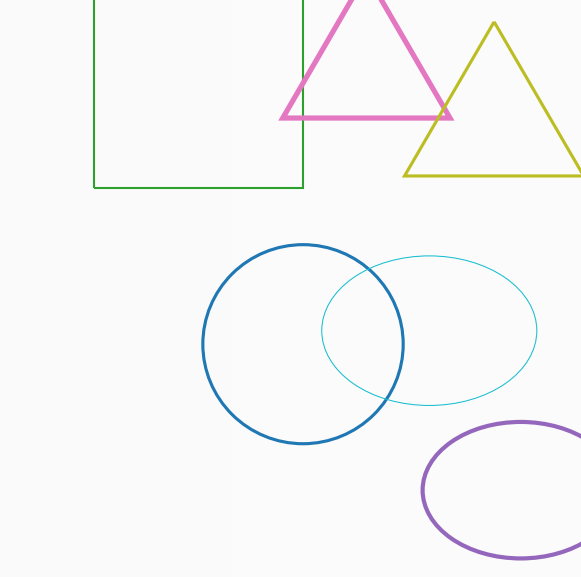[{"shape": "circle", "thickness": 1.5, "radius": 0.86, "center": [0.521, 0.403]}, {"shape": "square", "thickness": 1, "radius": 0.9, "center": [0.341, 0.853]}, {"shape": "oval", "thickness": 2, "radius": 0.84, "center": [0.896, 0.15]}, {"shape": "triangle", "thickness": 2.5, "radius": 0.83, "center": [0.63, 0.878]}, {"shape": "triangle", "thickness": 1.5, "radius": 0.89, "center": [0.85, 0.783]}, {"shape": "oval", "thickness": 0.5, "radius": 0.93, "center": [0.739, 0.427]}]